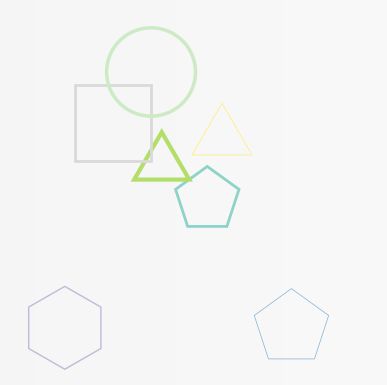[{"shape": "pentagon", "thickness": 2, "radius": 0.43, "center": [0.535, 0.482]}, {"shape": "hexagon", "thickness": 1, "radius": 0.54, "center": [0.167, 0.149]}, {"shape": "pentagon", "thickness": 0.5, "radius": 0.5, "center": [0.752, 0.149]}, {"shape": "triangle", "thickness": 3, "radius": 0.41, "center": [0.417, 0.575]}, {"shape": "square", "thickness": 2, "radius": 0.49, "center": [0.292, 0.681]}, {"shape": "circle", "thickness": 2.5, "radius": 0.57, "center": [0.39, 0.813]}, {"shape": "triangle", "thickness": 0.5, "radius": 0.45, "center": [0.573, 0.642]}]